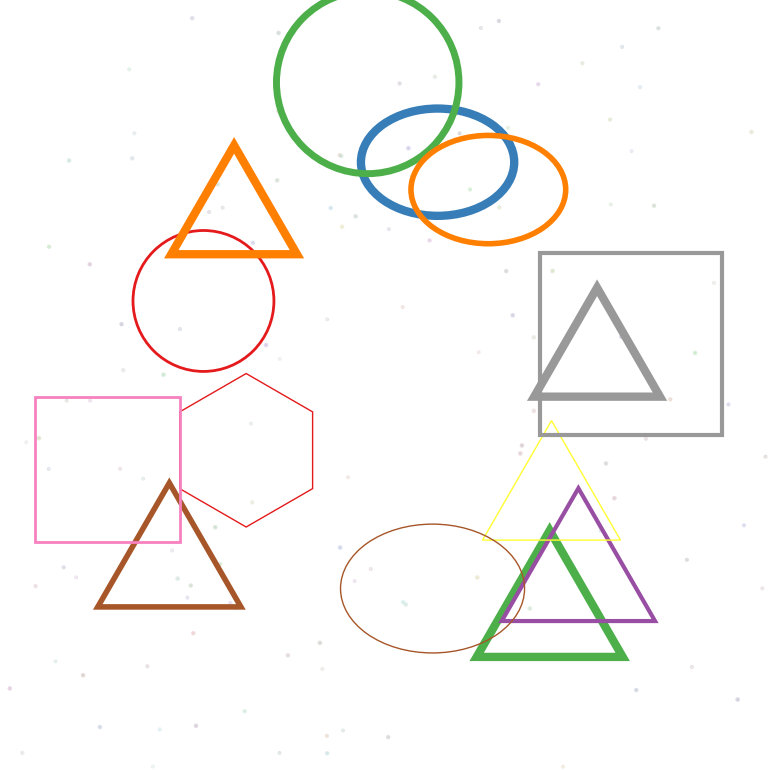[{"shape": "hexagon", "thickness": 0.5, "radius": 0.5, "center": [0.32, 0.415]}, {"shape": "circle", "thickness": 1, "radius": 0.46, "center": [0.264, 0.609]}, {"shape": "oval", "thickness": 3, "radius": 0.5, "center": [0.568, 0.789]}, {"shape": "triangle", "thickness": 3, "radius": 0.55, "center": [0.714, 0.202]}, {"shape": "circle", "thickness": 2.5, "radius": 0.59, "center": [0.478, 0.893]}, {"shape": "triangle", "thickness": 1.5, "radius": 0.57, "center": [0.751, 0.251]}, {"shape": "triangle", "thickness": 3, "radius": 0.47, "center": [0.304, 0.717]}, {"shape": "oval", "thickness": 2, "radius": 0.5, "center": [0.634, 0.754]}, {"shape": "triangle", "thickness": 0.5, "radius": 0.52, "center": [0.716, 0.35]}, {"shape": "triangle", "thickness": 2, "radius": 0.54, "center": [0.22, 0.265]}, {"shape": "oval", "thickness": 0.5, "radius": 0.6, "center": [0.562, 0.236]}, {"shape": "square", "thickness": 1, "radius": 0.47, "center": [0.139, 0.39]}, {"shape": "triangle", "thickness": 3, "radius": 0.47, "center": [0.775, 0.532]}, {"shape": "square", "thickness": 1.5, "radius": 0.59, "center": [0.82, 0.553]}]